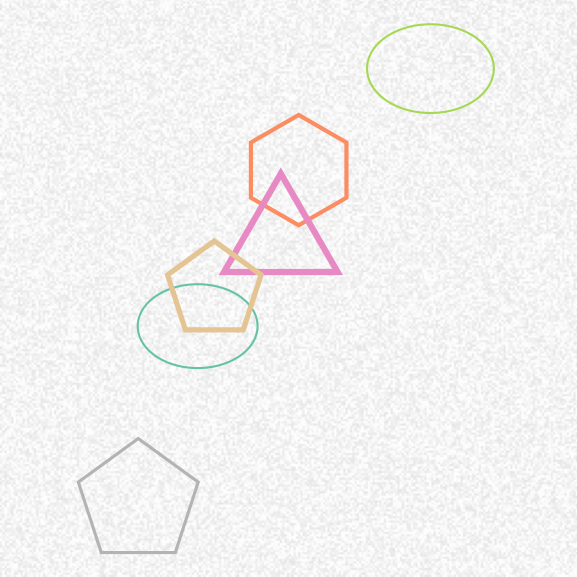[{"shape": "oval", "thickness": 1, "radius": 0.52, "center": [0.342, 0.434]}, {"shape": "hexagon", "thickness": 2, "radius": 0.48, "center": [0.517, 0.705]}, {"shape": "triangle", "thickness": 3, "radius": 0.57, "center": [0.486, 0.585]}, {"shape": "oval", "thickness": 1, "radius": 0.55, "center": [0.745, 0.88]}, {"shape": "pentagon", "thickness": 2.5, "radius": 0.43, "center": [0.371, 0.497]}, {"shape": "pentagon", "thickness": 1.5, "radius": 0.55, "center": [0.239, 0.131]}]